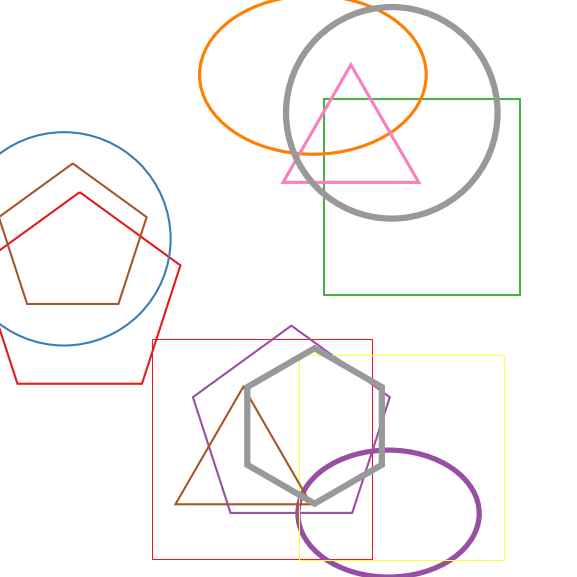[{"shape": "square", "thickness": 0.5, "radius": 0.95, "center": [0.453, 0.222]}, {"shape": "pentagon", "thickness": 1, "radius": 0.92, "center": [0.138, 0.483]}, {"shape": "circle", "thickness": 1, "radius": 0.92, "center": [0.111, 0.586]}, {"shape": "square", "thickness": 1, "radius": 0.85, "center": [0.732, 0.658]}, {"shape": "oval", "thickness": 2.5, "radius": 0.78, "center": [0.673, 0.11]}, {"shape": "pentagon", "thickness": 1, "radius": 0.9, "center": [0.505, 0.256]}, {"shape": "oval", "thickness": 1.5, "radius": 0.98, "center": [0.542, 0.869]}, {"shape": "square", "thickness": 0.5, "radius": 0.89, "center": [0.696, 0.206]}, {"shape": "triangle", "thickness": 1, "radius": 0.68, "center": [0.421, 0.194]}, {"shape": "pentagon", "thickness": 1, "radius": 0.67, "center": [0.126, 0.582]}, {"shape": "triangle", "thickness": 1.5, "radius": 0.68, "center": [0.608, 0.751]}, {"shape": "hexagon", "thickness": 3, "radius": 0.67, "center": [0.545, 0.262]}, {"shape": "circle", "thickness": 3, "radius": 0.92, "center": [0.678, 0.804]}]